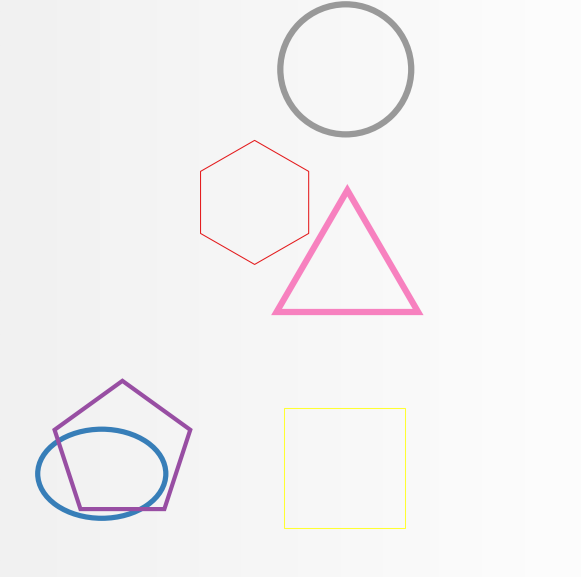[{"shape": "hexagon", "thickness": 0.5, "radius": 0.54, "center": [0.438, 0.649]}, {"shape": "oval", "thickness": 2.5, "radius": 0.55, "center": [0.175, 0.179]}, {"shape": "pentagon", "thickness": 2, "radius": 0.61, "center": [0.211, 0.217]}, {"shape": "square", "thickness": 0.5, "radius": 0.52, "center": [0.593, 0.189]}, {"shape": "triangle", "thickness": 3, "radius": 0.7, "center": [0.598, 0.529]}, {"shape": "circle", "thickness": 3, "radius": 0.56, "center": [0.595, 0.879]}]